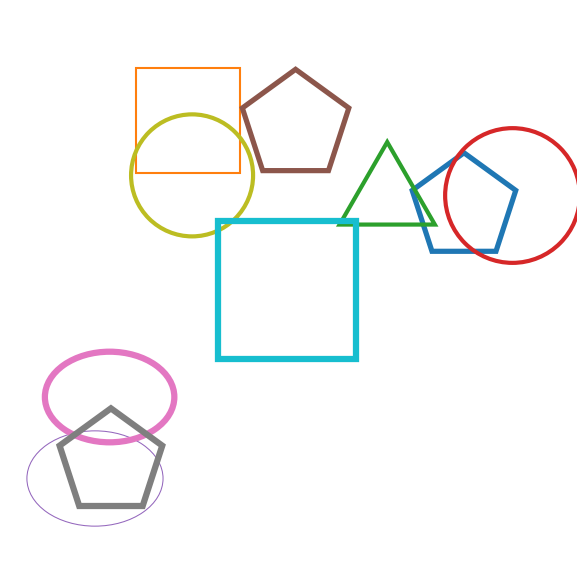[{"shape": "pentagon", "thickness": 2.5, "radius": 0.47, "center": [0.803, 0.64]}, {"shape": "square", "thickness": 1, "radius": 0.45, "center": [0.325, 0.79]}, {"shape": "triangle", "thickness": 2, "radius": 0.48, "center": [0.671, 0.658]}, {"shape": "circle", "thickness": 2, "radius": 0.58, "center": [0.887, 0.661]}, {"shape": "oval", "thickness": 0.5, "radius": 0.59, "center": [0.164, 0.171]}, {"shape": "pentagon", "thickness": 2.5, "radius": 0.48, "center": [0.512, 0.782]}, {"shape": "oval", "thickness": 3, "radius": 0.56, "center": [0.19, 0.312]}, {"shape": "pentagon", "thickness": 3, "radius": 0.47, "center": [0.192, 0.199]}, {"shape": "circle", "thickness": 2, "radius": 0.53, "center": [0.333, 0.695]}, {"shape": "square", "thickness": 3, "radius": 0.6, "center": [0.497, 0.497]}]